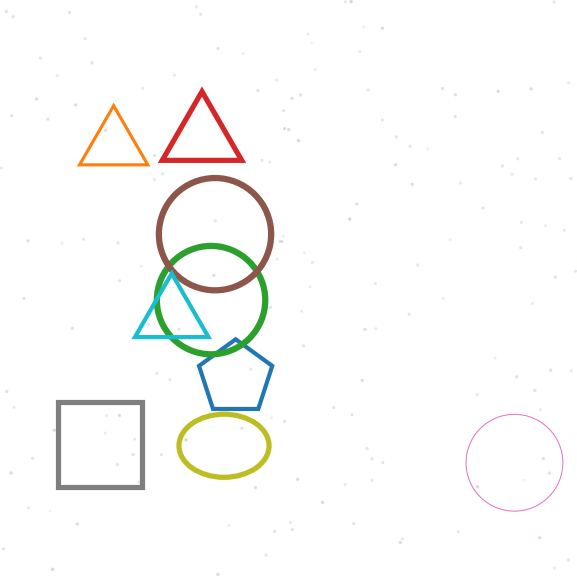[{"shape": "pentagon", "thickness": 2, "radius": 0.33, "center": [0.408, 0.345]}, {"shape": "triangle", "thickness": 1.5, "radius": 0.34, "center": [0.197, 0.748]}, {"shape": "circle", "thickness": 3, "radius": 0.47, "center": [0.365, 0.479]}, {"shape": "triangle", "thickness": 2.5, "radius": 0.4, "center": [0.35, 0.761]}, {"shape": "circle", "thickness": 3, "radius": 0.49, "center": [0.372, 0.594]}, {"shape": "circle", "thickness": 0.5, "radius": 0.42, "center": [0.891, 0.198]}, {"shape": "square", "thickness": 2.5, "radius": 0.37, "center": [0.173, 0.229]}, {"shape": "oval", "thickness": 2.5, "radius": 0.39, "center": [0.388, 0.227]}, {"shape": "triangle", "thickness": 2, "radius": 0.37, "center": [0.297, 0.452]}]